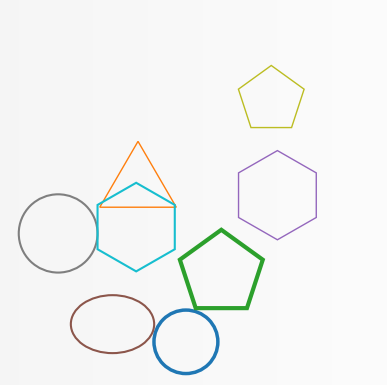[{"shape": "circle", "thickness": 2.5, "radius": 0.41, "center": [0.48, 0.112]}, {"shape": "triangle", "thickness": 1, "radius": 0.57, "center": [0.356, 0.519]}, {"shape": "pentagon", "thickness": 3, "radius": 0.56, "center": [0.571, 0.291]}, {"shape": "hexagon", "thickness": 1, "radius": 0.58, "center": [0.716, 0.493]}, {"shape": "oval", "thickness": 1.5, "radius": 0.54, "center": [0.29, 0.158]}, {"shape": "circle", "thickness": 1.5, "radius": 0.51, "center": [0.15, 0.394]}, {"shape": "pentagon", "thickness": 1, "radius": 0.45, "center": [0.7, 0.741]}, {"shape": "hexagon", "thickness": 1.5, "radius": 0.58, "center": [0.351, 0.41]}]